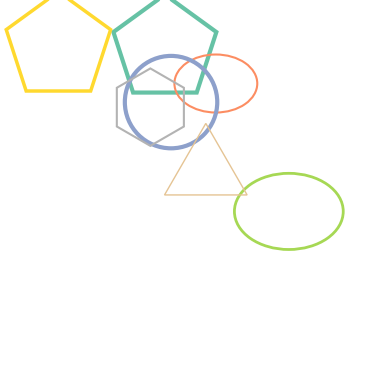[{"shape": "pentagon", "thickness": 3, "radius": 0.7, "center": [0.428, 0.873]}, {"shape": "oval", "thickness": 1.5, "radius": 0.54, "center": [0.561, 0.783]}, {"shape": "circle", "thickness": 3, "radius": 0.6, "center": [0.444, 0.735]}, {"shape": "oval", "thickness": 2, "radius": 0.71, "center": [0.75, 0.451]}, {"shape": "pentagon", "thickness": 2.5, "radius": 0.71, "center": [0.152, 0.879]}, {"shape": "triangle", "thickness": 1, "radius": 0.62, "center": [0.535, 0.556]}, {"shape": "hexagon", "thickness": 1.5, "radius": 0.5, "center": [0.391, 0.722]}]